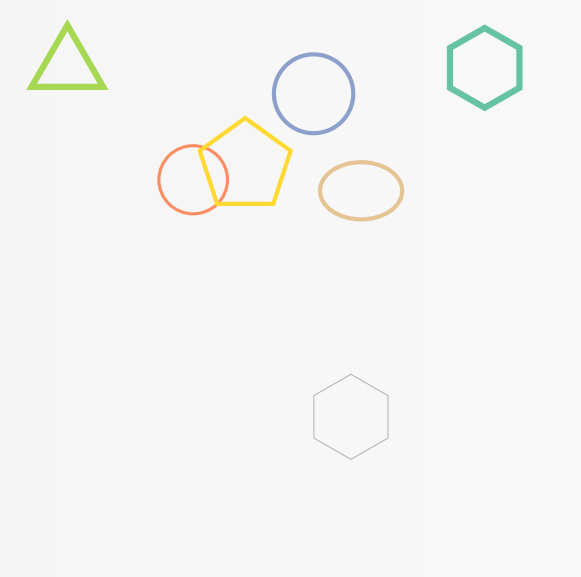[{"shape": "hexagon", "thickness": 3, "radius": 0.35, "center": [0.834, 0.882]}, {"shape": "circle", "thickness": 1.5, "radius": 0.3, "center": [0.332, 0.688]}, {"shape": "circle", "thickness": 2, "radius": 0.34, "center": [0.54, 0.837]}, {"shape": "triangle", "thickness": 3, "radius": 0.36, "center": [0.116, 0.884]}, {"shape": "pentagon", "thickness": 2, "radius": 0.41, "center": [0.422, 0.713]}, {"shape": "oval", "thickness": 2, "radius": 0.35, "center": [0.621, 0.669]}, {"shape": "hexagon", "thickness": 0.5, "radius": 0.37, "center": [0.604, 0.277]}]